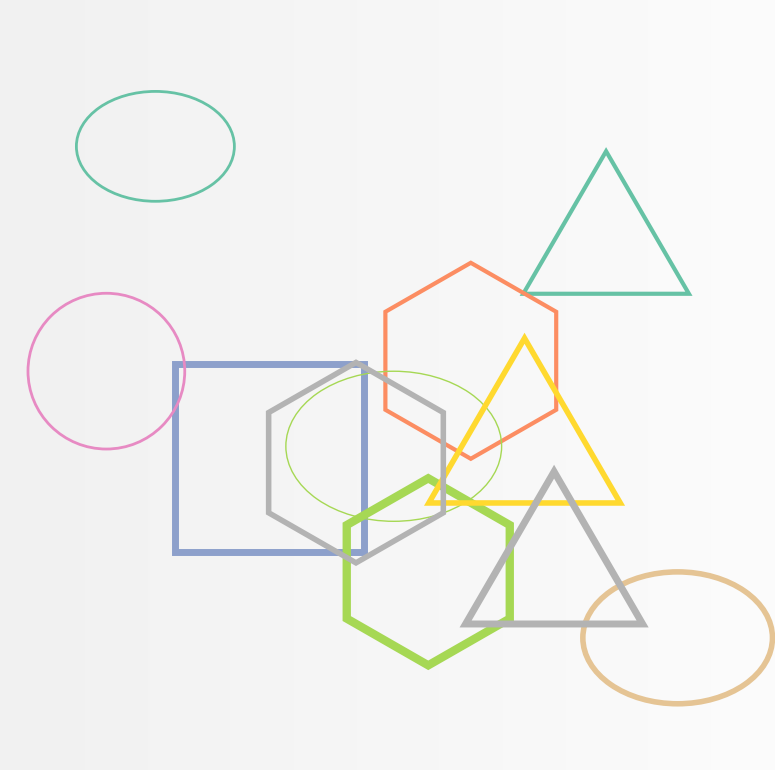[{"shape": "triangle", "thickness": 1.5, "radius": 0.62, "center": [0.782, 0.68]}, {"shape": "oval", "thickness": 1, "radius": 0.51, "center": [0.2, 0.81]}, {"shape": "hexagon", "thickness": 1.5, "radius": 0.64, "center": [0.607, 0.531]}, {"shape": "square", "thickness": 2.5, "radius": 0.61, "center": [0.348, 0.405]}, {"shape": "circle", "thickness": 1, "radius": 0.51, "center": [0.137, 0.518]}, {"shape": "oval", "thickness": 0.5, "radius": 0.7, "center": [0.508, 0.42]}, {"shape": "hexagon", "thickness": 3, "radius": 0.61, "center": [0.553, 0.257]}, {"shape": "triangle", "thickness": 2, "radius": 0.71, "center": [0.677, 0.418]}, {"shape": "oval", "thickness": 2, "radius": 0.61, "center": [0.874, 0.172]}, {"shape": "triangle", "thickness": 2.5, "radius": 0.66, "center": [0.715, 0.256]}, {"shape": "hexagon", "thickness": 2, "radius": 0.65, "center": [0.459, 0.399]}]